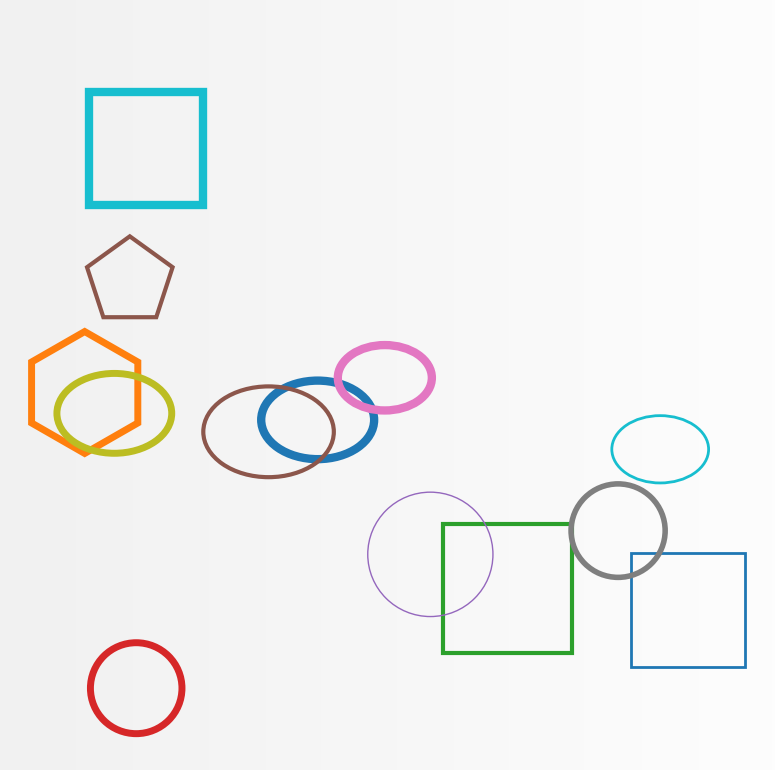[{"shape": "square", "thickness": 1, "radius": 0.37, "center": [0.888, 0.208]}, {"shape": "oval", "thickness": 3, "radius": 0.36, "center": [0.41, 0.455]}, {"shape": "hexagon", "thickness": 2.5, "radius": 0.4, "center": [0.109, 0.49]}, {"shape": "square", "thickness": 1.5, "radius": 0.42, "center": [0.655, 0.236]}, {"shape": "circle", "thickness": 2.5, "radius": 0.3, "center": [0.176, 0.106]}, {"shape": "circle", "thickness": 0.5, "radius": 0.4, "center": [0.555, 0.28]}, {"shape": "oval", "thickness": 1.5, "radius": 0.42, "center": [0.347, 0.439]}, {"shape": "pentagon", "thickness": 1.5, "radius": 0.29, "center": [0.167, 0.635]}, {"shape": "oval", "thickness": 3, "radius": 0.3, "center": [0.497, 0.509]}, {"shape": "circle", "thickness": 2, "radius": 0.3, "center": [0.798, 0.311]}, {"shape": "oval", "thickness": 2.5, "radius": 0.37, "center": [0.148, 0.463]}, {"shape": "square", "thickness": 3, "radius": 0.37, "center": [0.189, 0.807]}, {"shape": "oval", "thickness": 1, "radius": 0.31, "center": [0.852, 0.416]}]